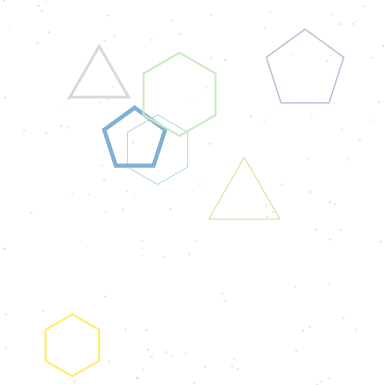[{"shape": "hexagon", "thickness": 0.5, "radius": 0.45, "center": [0.409, 0.611]}, {"shape": "pentagon", "thickness": 1, "radius": 0.53, "center": [0.792, 0.818]}, {"shape": "pentagon", "thickness": 3, "radius": 0.42, "center": [0.35, 0.637]}, {"shape": "triangle", "thickness": 0.5, "radius": 0.53, "center": [0.635, 0.484]}, {"shape": "triangle", "thickness": 2, "radius": 0.44, "center": [0.258, 0.792]}, {"shape": "hexagon", "thickness": 1.5, "radius": 0.54, "center": [0.466, 0.755]}, {"shape": "hexagon", "thickness": 1.5, "radius": 0.4, "center": [0.188, 0.103]}]